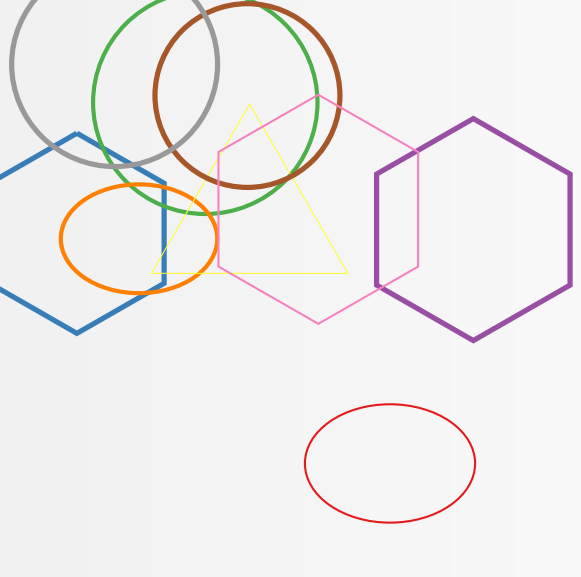[{"shape": "oval", "thickness": 1, "radius": 0.73, "center": [0.671, 0.197]}, {"shape": "hexagon", "thickness": 2.5, "radius": 0.87, "center": [0.132, 0.595]}, {"shape": "circle", "thickness": 2, "radius": 0.97, "center": [0.353, 0.822]}, {"shape": "hexagon", "thickness": 2.5, "radius": 0.96, "center": [0.814, 0.602]}, {"shape": "oval", "thickness": 2, "radius": 0.67, "center": [0.239, 0.586]}, {"shape": "triangle", "thickness": 0.5, "radius": 0.98, "center": [0.429, 0.623]}, {"shape": "circle", "thickness": 2.5, "radius": 0.8, "center": [0.426, 0.834]}, {"shape": "hexagon", "thickness": 1, "radius": 0.99, "center": [0.548, 0.637]}, {"shape": "circle", "thickness": 2.5, "radius": 0.89, "center": [0.197, 0.888]}]